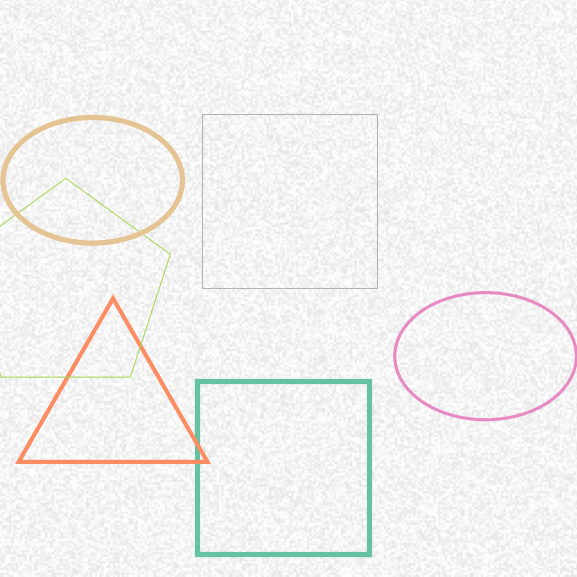[{"shape": "square", "thickness": 2.5, "radius": 0.75, "center": [0.49, 0.19]}, {"shape": "triangle", "thickness": 2, "radius": 0.94, "center": [0.196, 0.294]}, {"shape": "oval", "thickness": 1.5, "radius": 0.79, "center": [0.841, 0.382]}, {"shape": "pentagon", "thickness": 0.5, "radius": 0.95, "center": [0.114, 0.5]}, {"shape": "oval", "thickness": 2.5, "radius": 0.78, "center": [0.161, 0.687]}, {"shape": "square", "thickness": 0.5, "radius": 0.75, "center": [0.501, 0.651]}]